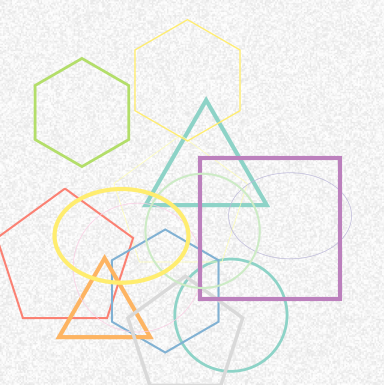[{"shape": "circle", "thickness": 2, "radius": 0.73, "center": [0.6, 0.181]}, {"shape": "triangle", "thickness": 3, "radius": 0.91, "center": [0.535, 0.558]}, {"shape": "pentagon", "thickness": 0.5, "radius": 0.91, "center": [0.469, 0.467]}, {"shape": "oval", "thickness": 0.5, "radius": 0.8, "center": [0.753, 0.439]}, {"shape": "pentagon", "thickness": 1.5, "radius": 0.93, "center": [0.169, 0.324]}, {"shape": "hexagon", "thickness": 1.5, "radius": 0.8, "center": [0.429, 0.244]}, {"shape": "triangle", "thickness": 3, "radius": 0.68, "center": [0.272, 0.193]}, {"shape": "hexagon", "thickness": 2, "radius": 0.7, "center": [0.213, 0.708]}, {"shape": "circle", "thickness": 0.5, "radius": 0.84, "center": [0.358, 0.305]}, {"shape": "pentagon", "thickness": 2.5, "radius": 0.78, "center": [0.481, 0.126]}, {"shape": "square", "thickness": 3, "radius": 0.91, "center": [0.701, 0.406]}, {"shape": "circle", "thickness": 1.5, "radius": 0.74, "center": [0.526, 0.4]}, {"shape": "hexagon", "thickness": 1, "radius": 0.79, "center": [0.487, 0.791]}, {"shape": "oval", "thickness": 3, "radius": 0.87, "center": [0.316, 0.387]}]